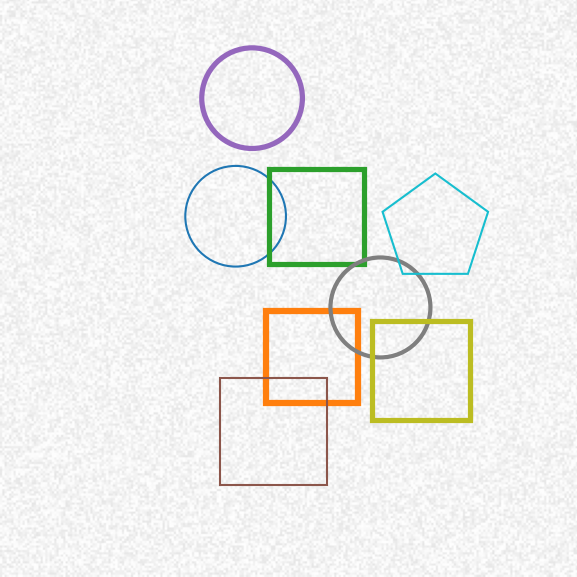[{"shape": "circle", "thickness": 1, "radius": 0.44, "center": [0.408, 0.625]}, {"shape": "square", "thickness": 3, "radius": 0.4, "center": [0.541, 0.38]}, {"shape": "square", "thickness": 2.5, "radius": 0.41, "center": [0.548, 0.624]}, {"shape": "circle", "thickness": 2.5, "radius": 0.44, "center": [0.437, 0.829]}, {"shape": "square", "thickness": 1, "radius": 0.46, "center": [0.474, 0.252]}, {"shape": "circle", "thickness": 2, "radius": 0.43, "center": [0.659, 0.467]}, {"shape": "square", "thickness": 2.5, "radius": 0.42, "center": [0.728, 0.358]}, {"shape": "pentagon", "thickness": 1, "radius": 0.48, "center": [0.754, 0.603]}]